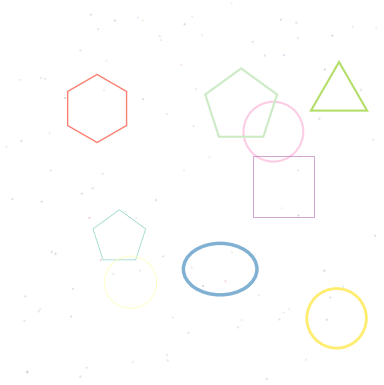[{"shape": "pentagon", "thickness": 0.5, "radius": 0.36, "center": [0.31, 0.383]}, {"shape": "circle", "thickness": 0.5, "radius": 0.34, "center": [0.339, 0.267]}, {"shape": "hexagon", "thickness": 1, "radius": 0.44, "center": [0.252, 0.718]}, {"shape": "oval", "thickness": 2.5, "radius": 0.48, "center": [0.572, 0.301]}, {"shape": "triangle", "thickness": 1.5, "radius": 0.42, "center": [0.881, 0.755]}, {"shape": "circle", "thickness": 1.5, "radius": 0.39, "center": [0.71, 0.658]}, {"shape": "square", "thickness": 0.5, "radius": 0.39, "center": [0.736, 0.516]}, {"shape": "pentagon", "thickness": 1.5, "radius": 0.49, "center": [0.626, 0.724]}, {"shape": "circle", "thickness": 2, "radius": 0.39, "center": [0.874, 0.173]}]